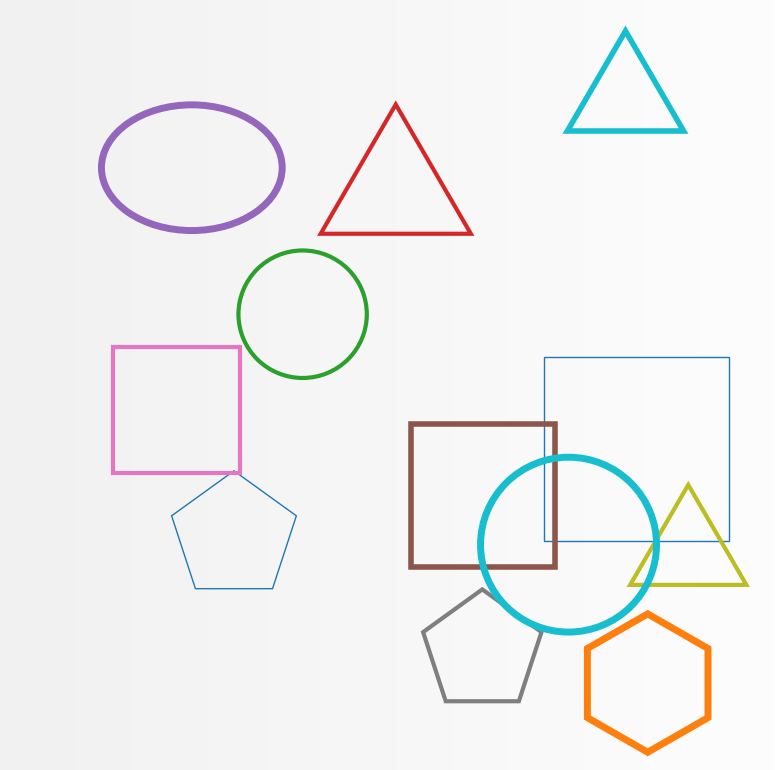[{"shape": "square", "thickness": 0.5, "radius": 0.6, "center": [0.822, 0.416]}, {"shape": "pentagon", "thickness": 0.5, "radius": 0.42, "center": [0.302, 0.304]}, {"shape": "hexagon", "thickness": 2.5, "radius": 0.45, "center": [0.836, 0.113]}, {"shape": "circle", "thickness": 1.5, "radius": 0.41, "center": [0.39, 0.592]}, {"shape": "triangle", "thickness": 1.5, "radius": 0.56, "center": [0.511, 0.752]}, {"shape": "oval", "thickness": 2.5, "radius": 0.58, "center": [0.248, 0.782]}, {"shape": "square", "thickness": 2, "radius": 0.47, "center": [0.623, 0.357]}, {"shape": "square", "thickness": 1.5, "radius": 0.41, "center": [0.227, 0.467]}, {"shape": "pentagon", "thickness": 1.5, "radius": 0.4, "center": [0.622, 0.154]}, {"shape": "triangle", "thickness": 1.5, "radius": 0.43, "center": [0.888, 0.284]}, {"shape": "circle", "thickness": 2.5, "radius": 0.57, "center": [0.734, 0.293]}, {"shape": "triangle", "thickness": 2, "radius": 0.43, "center": [0.807, 0.873]}]